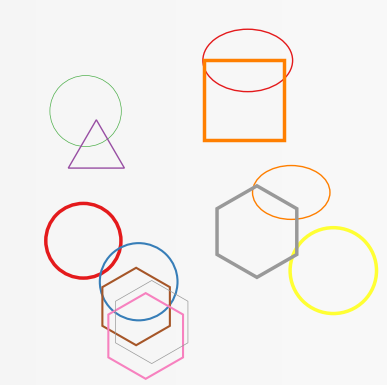[{"shape": "oval", "thickness": 1, "radius": 0.58, "center": [0.639, 0.843]}, {"shape": "circle", "thickness": 2.5, "radius": 0.48, "center": [0.215, 0.375]}, {"shape": "circle", "thickness": 1.5, "radius": 0.5, "center": [0.358, 0.268]}, {"shape": "circle", "thickness": 0.5, "radius": 0.46, "center": [0.221, 0.712]}, {"shape": "triangle", "thickness": 1, "radius": 0.42, "center": [0.249, 0.605]}, {"shape": "oval", "thickness": 1, "radius": 0.5, "center": [0.752, 0.5]}, {"shape": "square", "thickness": 2.5, "radius": 0.52, "center": [0.63, 0.739]}, {"shape": "circle", "thickness": 2.5, "radius": 0.56, "center": [0.86, 0.297]}, {"shape": "hexagon", "thickness": 1.5, "radius": 0.5, "center": [0.351, 0.204]}, {"shape": "hexagon", "thickness": 1.5, "radius": 0.56, "center": [0.376, 0.127]}, {"shape": "hexagon", "thickness": 0.5, "radius": 0.54, "center": [0.392, 0.164]}, {"shape": "hexagon", "thickness": 2.5, "radius": 0.59, "center": [0.663, 0.398]}]